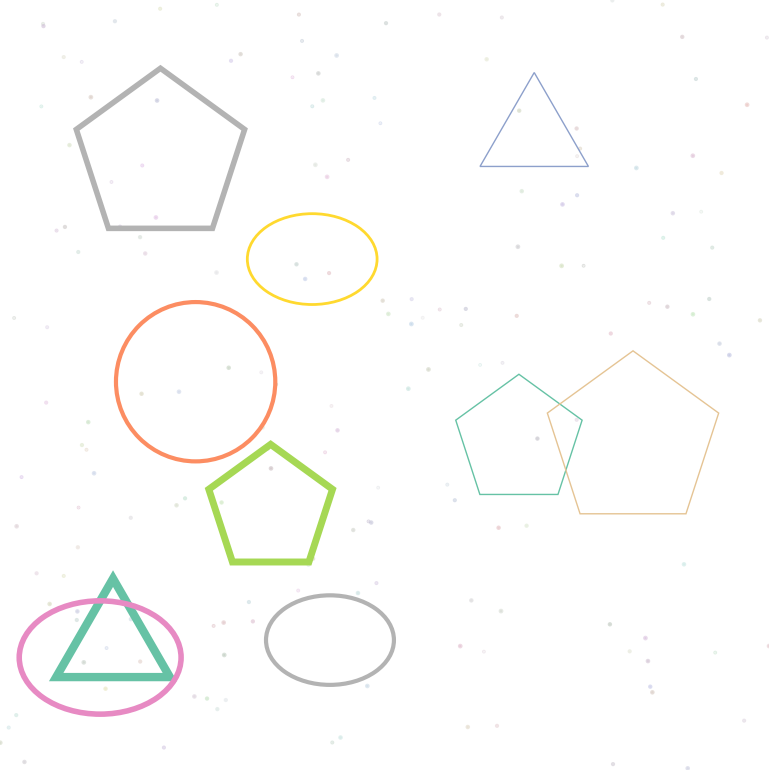[{"shape": "triangle", "thickness": 3, "radius": 0.43, "center": [0.147, 0.163]}, {"shape": "pentagon", "thickness": 0.5, "radius": 0.43, "center": [0.674, 0.428]}, {"shape": "circle", "thickness": 1.5, "radius": 0.52, "center": [0.254, 0.504]}, {"shape": "triangle", "thickness": 0.5, "radius": 0.41, "center": [0.694, 0.824]}, {"shape": "oval", "thickness": 2, "radius": 0.53, "center": [0.13, 0.146]}, {"shape": "pentagon", "thickness": 2.5, "radius": 0.42, "center": [0.351, 0.338]}, {"shape": "oval", "thickness": 1, "radius": 0.42, "center": [0.405, 0.664]}, {"shape": "pentagon", "thickness": 0.5, "radius": 0.58, "center": [0.822, 0.427]}, {"shape": "oval", "thickness": 1.5, "radius": 0.42, "center": [0.429, 0.169]}, {"shape": "pentagon", "thickness": 2, "radius": 0.57, "center": [0.208, 0.796]}]